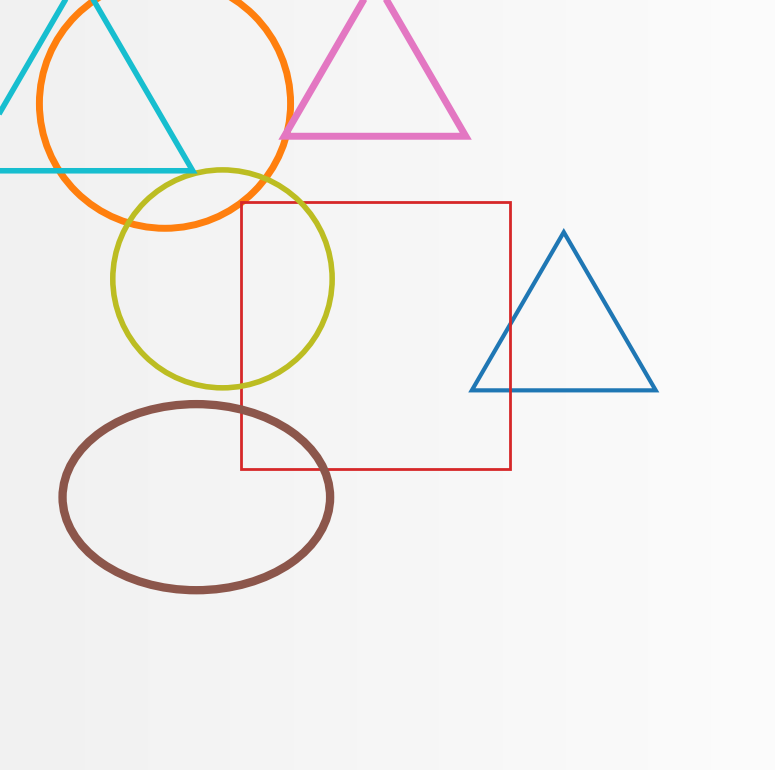[{"shape": "triangle", "thickness": 1.5, "radius": 0.68, "center": [0.727, 0.562]}, {"shape": "circle", "thickness": 2.5, "radius": 0.81, "center": [0.213, 0.866]}, {"shape": "square", "thickness": 1, "radius": 0.87, "center": [0.485, 0.565]}, {"shape": "oval", "thickness": 3, "radius": 0.86, "center": [0.253, 0.354]}, {"shape": "triangle", "thickness": 2.5, "radius": 0.68, "center": [0.484, 0.891]}, {"shape": "circle", "thickness": 2, "radius": 0.71, "center": [0.287, 0.638]}, {"shape": "triangle", "thickness": 2, "radius": 0.84, "center": [0.102, 0.863]}]